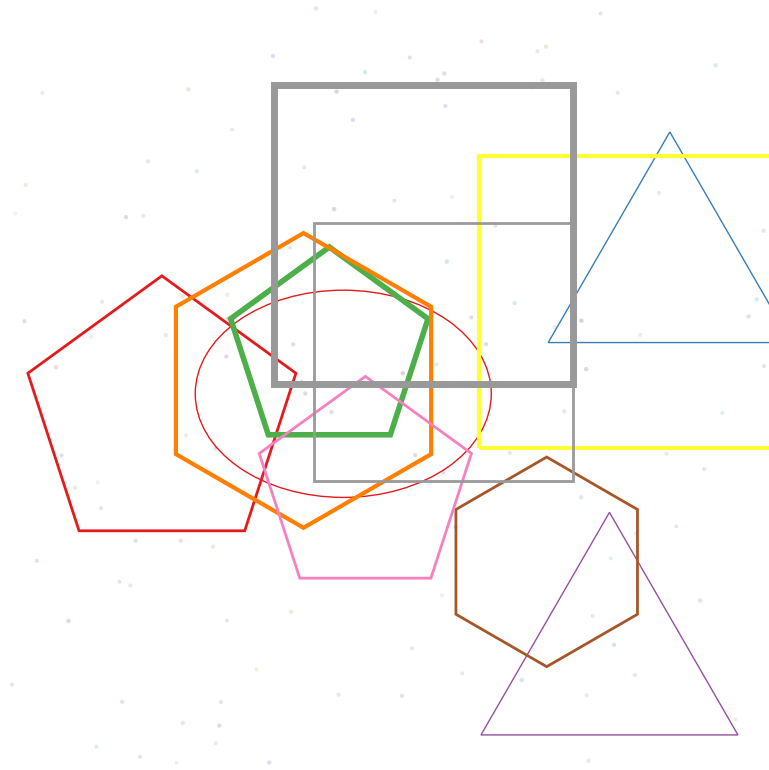[{"shape": "pentagon", "thickness": 1, "radius": 0.92, "center": [0.21, 0.459]}, {"shape": "oval", "thickness": 0.5, "radius": 0.96, "center": [0.446, 0.489]}, {"shape": "triangle", "thickness": 0.5, "radius": 0.91, "center": [0.87, 0.646]}, {"shape": "pentagon", "thickness": 2, "radius": 0.67, "center": [0.428, 0.544]}, {"shape": "triangle", "thickness": 0.5, "radius": 0.96, "center": [0.792, 0.142]}, {"shape": "hexagon", "thickness": 1.5, "radius": 0.96, "center": [0.394, 0.506]}, {"shape": "square", "thickness": 1.5, "radius": 0.95, "center": [0.812, 0.608]}, {"shape": "hexagon", "thickness": 1, "radius": 0.68, "center": [0.71, 0.27]}, {"shape": "pentagon", "thickness": 1, "radius": 0.72, "center": [0.474, 0.366]}, {"shape": "square", "thickness": 1, "radius": 0.84, "center": [0.576, 0.543]}, {"shape": "square", "thickness": 2.5, "radius": 0.97, "center": [0.55, 0.696]}]